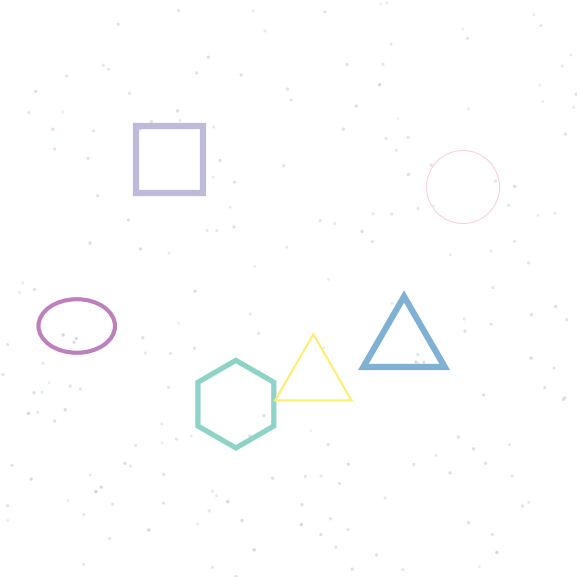[{"shape": "hexagon", "thickness": 2.5, "radius": 0.38, "center": [0.408, 0.299]}, {"shape": "square", "thickness": 3, "radius": 0.29, "center": [0.294, 0.723]}, {"shape": "triangle", "thickness": 3, "radius": 0.41, "center": [0.7, 0.404]}, {"shape": "circle", "thickness": 0.5, "radius": 0.32, "center": [0.802, 0.675]}, {"shape": "oval", "thickness": 2, "radius": 0.33, "center": [0.133, 0.435]}, {"shape": "triangle", "thickness": 1, "radius": 0.38, "center": [0.543, 0.344]}]